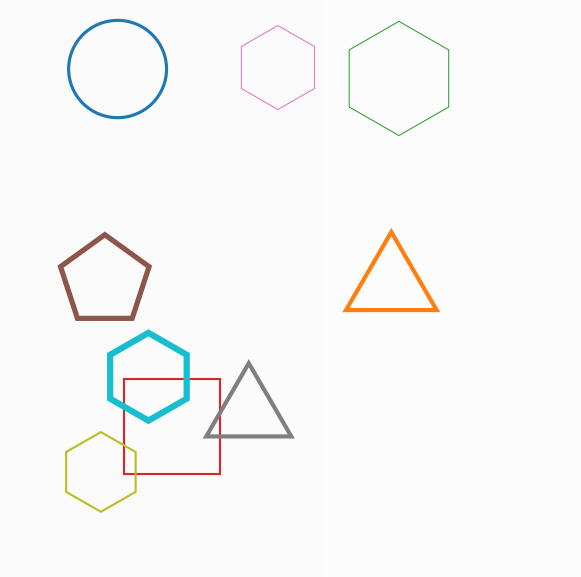[{"shape": "circle", "thickness": 1.5, "radius": 0.42, "center": [0.202, 0.88]}, {"shape": "triangle", "thickness": 2, "radius": 0.45, "center": [0.673, 0.507]}, {"shape": "hexagon", "thickness": 0.5, "radius": 0.49, "center": [0.686, 0.863]}, {"shape": "square", "thickness": 1, "radius": 0.41, "center": [0.296, 0.261]}, {"shape": "pentagon", "thickness": 2.5, "radius": 0.4, "center": [0.18, 0.513]}, {"shape": "hexagon", "thickness": 0.5, "radius": 0.36, "center": [0.478, 0.882]}, {"shape": "triangle", "thickness": 2, "radius": 0.42, "center": [0.428, 0.286]}, {"shape": "hexagon", "thickness": 1, "radius": 0.35, "center": [0.174, 0.182]}, {"shape": "hexagon", "thickness": 3, "radius": 0.38, "center": [0.255, 0.347]}]